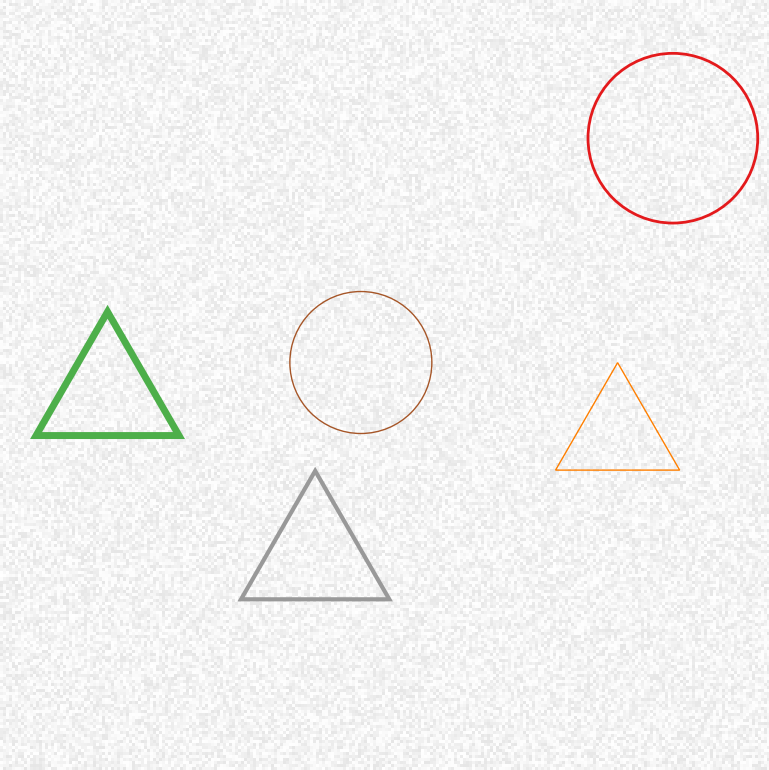[{"shape": "circle", "thickness": 1, "radius": 0.55, "center": [0.874, 0.821]}, {"shape": "triangle", "thickness": 2.5, "radius": 0.54, "center": [0.14, 0.488]}, {"shape": "triangle", "thickness": 0.5, "radius": 0.47, "center": [0.802, 0.436]}, {"shape": "circle", "thickness": 0.5, "radius": 0.46, "center": [0.469, 0.529]}, {"shape": "triangle", "thickness": 1.5, "radius": 0.56, "center": [0.409, 0.277]}]